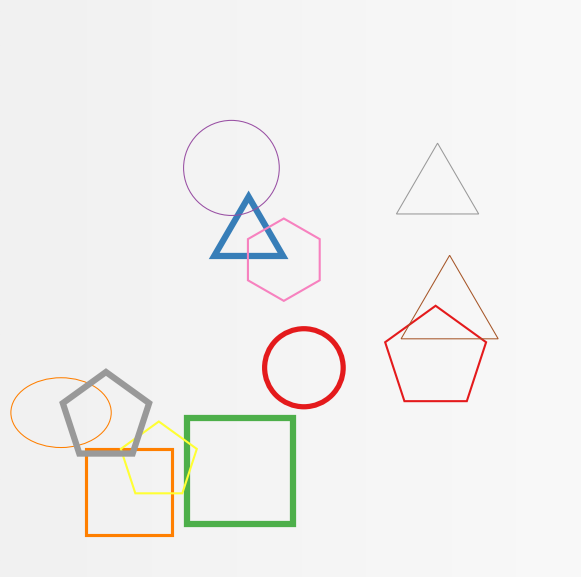[{"shape": "circle", "thickness": 2.5, "radius": 0.34, "center": [0.523, 0.362]}, {"shape": "pentagon", "thickness": 1, "radius": 0.46, "center": [0.749, 0.378]}, {"shape": "triangle", "thickness": 3, "radius": 0.34, "center": [0.428, 0.59]}, {"shape": "square", "thickness": 3, "radius": 0.46, "center": [0.413, 0.184]}, {"shape": "circle", "thickness": 0.5, "radius": 0.41, "center": [0.398, 0.708]}, {"shape": "square", "thickness": 1.5, "radius": 0.37, "center": [0.222, 0.147]}, {"shape": "oval", "thickness": 0.5, "radius": 0.43, "center": [0.105, 0.285]}, {"shape": "pentagon", "thickness": 1, "radius": 0.34, "center": [0.273, 0.201]}, {"shape": "triangle", "thickness": 0.5, "radius": 0.48, "center": [0.774, 0.461]}, {"shape": "hexagon", "thickness": 1, "radius": 0.36, "center": [0.488, 0.549]}, {"shape": "pentagon", "thickness": 3, "radius": 0.39, "center": [0.182, 0.277]}, {"shape": "triangle", "thickness": 0.5, "radius": 0.41, "center": [0.753, 0.669]}]